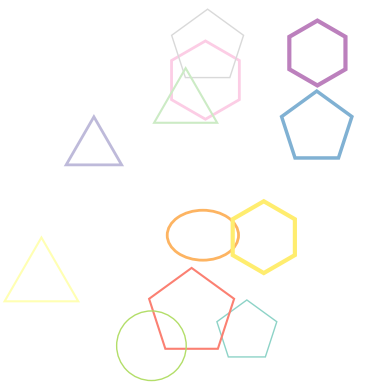[{"shape": "pentagon", "thickness": 1, "radius": 0.41, "center": [0.641, 0.139]}, {"shape": "triangle", "thickness": 1.5, "radius": 0.55, "center": [0.108, 0.273]}, {"shape": "triangle", "thickness": 2, "radius": 0.42, "center": [0.244, 0.613]}, {"shape": "pentagon", "thickness": 1.5, "radius": 0.58, "center": [0.498, 0.188]}, {"shape": "pentagon", "thickness": 2.5, "radius": 0.48, "center": [0.823, 0.667]}, {"shape": "oval", "thickness": 2, "radius": 0.46, "center": [0.527, 0.389]}, {"shape": "circle", "thickness": 1, "radius": 0.45, "center": [0.393, 0.102]}, {"shape": "hexagon", "thickness": 2, "radius": 0.51, "center": [0.534, 0.792]}, {"shape": "pentagon", "thickness": 1, "radius": 0.49, "center": [0.539, 0.878]}, {"shape": "hexagon", "thickness": 3, "radius": 0.42, "center": [0.824, 0.862]}, {"shape": "triangle", "thickness": 1.5, "radius": 0.47, "center": [0.482, 0.728]}, {"shape": "hexagon", "thickness": 3, "radius": 0.47, "center": [0.685, 0.384]}]